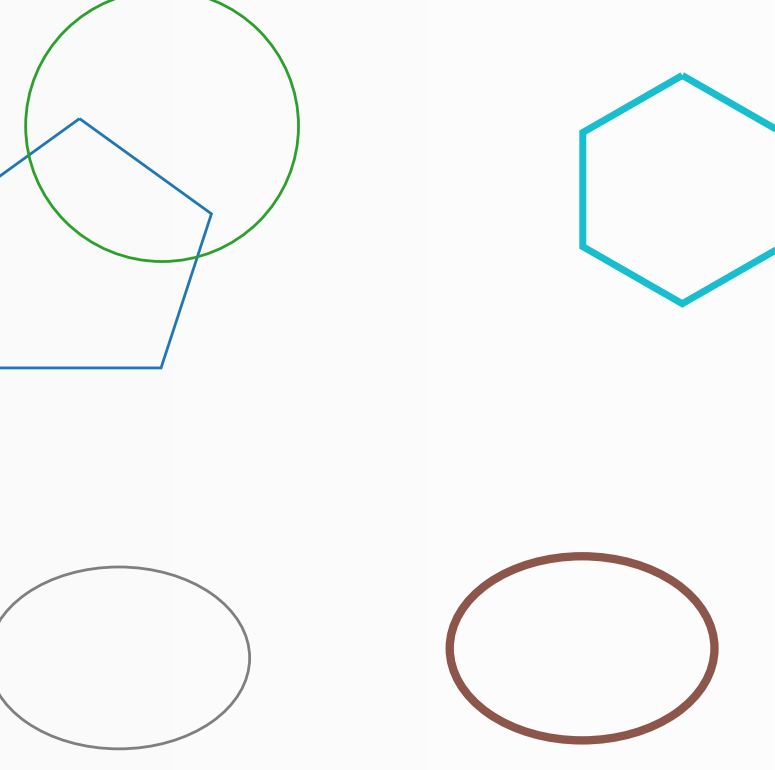[{"shape": "pentagon", "thickness": 1, "radius": 0.89, "center": [0.103, 0.667]}, {"shape": "circle", "thickness": 1, "radius": 0.88, "center": [0.209, 0.836]}, {"shape": "oval", "thickness": 3, "radius": 0.85, "center": [0.751, 0.158]}, {"shape": "oval", "thickness": 1, "radius": 0.84, "center": [0.153, 0.146]}, {"shape": "hexagon", "thickness": 2.5, "radius": 0.74, "center": [0.88, 0.754]}]